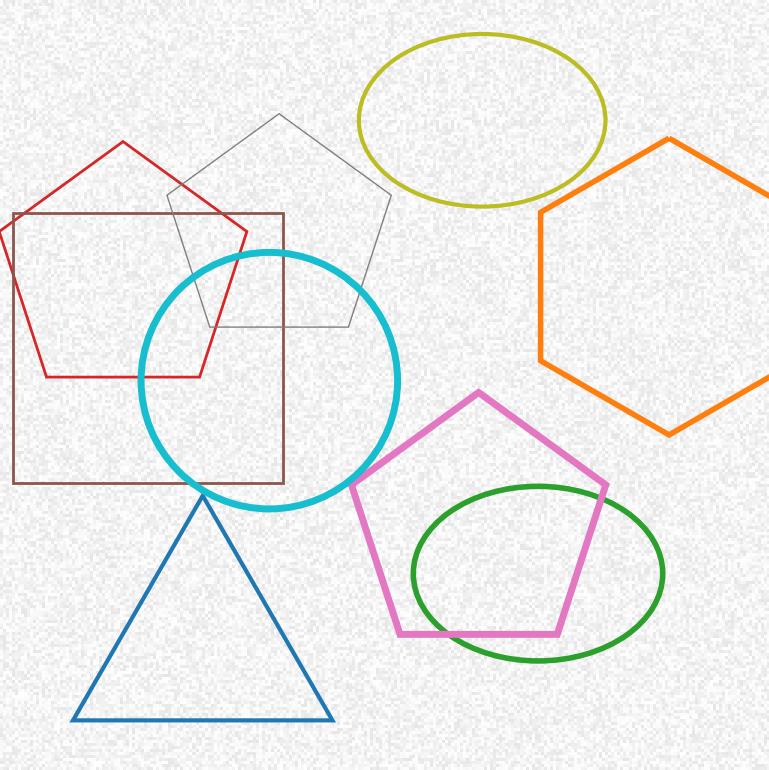[{"shape": "triangle", "thickness": 1.5, "radius": 0.97, "center": [0.263, 0.162]}, {"shape": "hexagon", "thickness": 2, "radius": 0.96, "center": [0.869, 0.628]}, {"shape": "oval", "thickness": 2, "radius": 0.81, "center": [0.699, 0.255]}, {"shape": "pentagon", "thickness": 1, "radius": 0.85, "center": [0.16, 0.647]}, {"shape": "square", "thickness": 1, "radius": 0.88, "center": [0.193, 0.548]}, {"shape": "pentagon", "thickness": 2.5, "radius": 0.87, "center": [0.622, 0.317]}, {"shape": "pentagon", "thickness": 0.5, "radius": 0.77, "center": [0.362, 0.699]}, {"shape": "oval", "thickness": 1.5, "radius": 0.8, "center": [0.626, 0.844]}, {"shape": "circle", "thickness": 2.5, "radius": 0.83, "center": [0.35, 0.506]}]